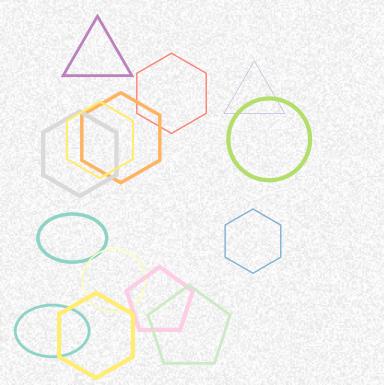[{"shape": "oval", "thickness": 2, "radius": 0.48, "center": [0.136, 0.14]}, {"shape": "oval", "thickness": 2.5, "radius": 0.45, "center": [0.188, 0.382]}, {"shape": "circle", "thickness": 1, "radius": 0.41, "center": [0.296, 0.272]}, {"shape": "triangle", "thickness": 0.5, "radius": 0.46, "center": [0.661, 0.751]}, {"shape": "hexagon", "thickness": 1, "radius": 0.52, "center": [0.446, 0.758]}, {"shape": "hexagon", "thickness": 1, "radius": 0.42, "center": [0.657, 0.374]}, {"shape": "hexagon", "thickness": 2.5, "radius": 0.58, "center": [0.314, 0.642]}, {"shape": "circle", "thickness": 3, "radius": 0.53, "center": [0.699, 0.638]}, {"shape": "pentagon", "thickness": 3, "radius": 0.45, "center": [0.415, 0.216]}, {"shape": "hexagon", "thickness": 3, "radius": 0.55, "center": [0.207, 0.601]}, {"shape": "triangle", "thickness": 2, "radius": 0.52, "center": [0.253, 0.855]}, {"shape": "pentagon", "thickness": 2, "radius": 0.56, "center": [0.491, 0.147]}, {"shape": "hexagon", "thickness": 1.5, "radius": 0.5, "center": [0.259, 0.637]}, {"shape": "hexagon", "thickness": 3, "radius": 0.55, "center": [0.249, 0.129]}]